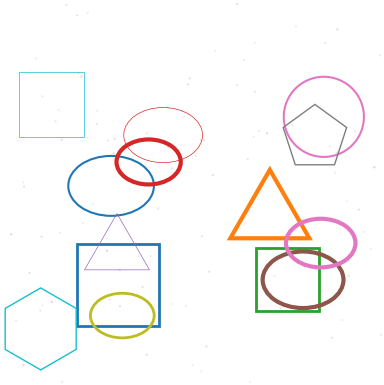[{"shape": "square", "thickness": 2, "radius": 0.53, "center": [0.307, 0.26]}, {"shape": "oval", "thickness": 1.5, "radius": 0.56, "center": [0.289, 0.517]}, {"shape": "triangle", "thickness": 3, "radius": 0.59, "center": [0.701, 0.44]}, {"shape": "square", "thickness": 2, "radius": 0.41, "center": [0.748, 0.275]}, {"shape": "oval", "thickness": 3, "radius": 0.42, "center": [0.386, 0.579]}, {"shape": "oval", "thickness": 0.5, "radius": 0.51, "center": [0.424, 0.649]}, {"shape": "triangle", "thickness": 0.5, "radius": 0.49, "center": [0.304, 0.348]}, {"shape": "oval", "thickness": 3, "radius": 0.52, "center": [0.787, 0.273]}, {"shape": "circle", "thickness": 1.5, "radius": 0.52, "center": [0.841, 0.697]}, {"shape": "oval", "thickness": 3, "radius": 0.45, "center": [0.833, 0.369]}, {"shape": "pentagon", "thickness": 1, "radius": 0.43, "center": [0.818, 0.642]}, {"shape": "oval", "thickness": 2, "radius": 0.41, "center": [0.318, 0.18]}, {"shape": "square", "thickness": 0.5, "radius": 0.42, "center": [0.134, 0.729]}, {"shape": "hexagon", "thickness": 1, "radius": 0.53, "center": [0.106, 0.146]}]